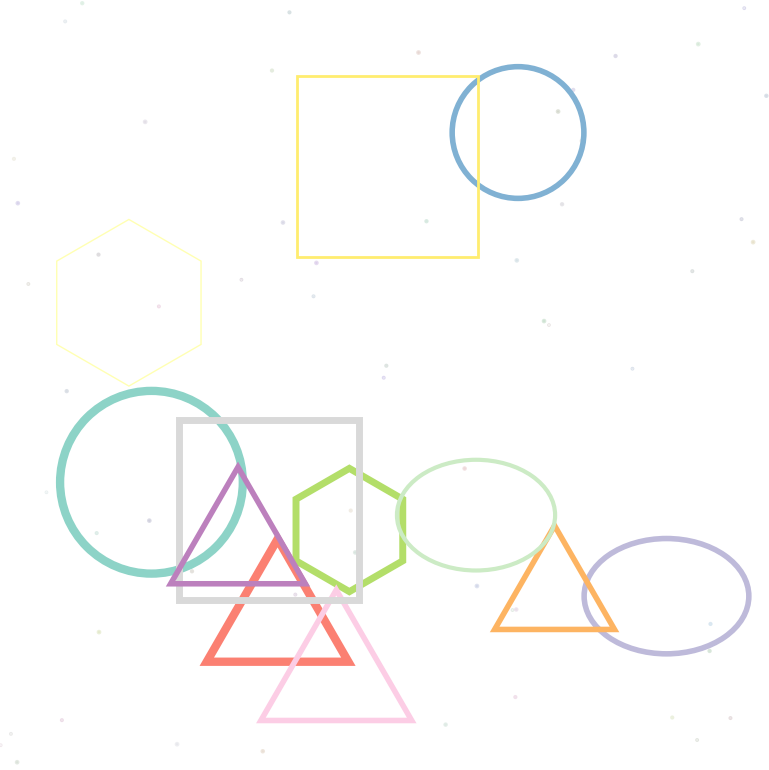[{"shape": "circle", "thickness": 3, "radius": 0.59, "center": [0.197, 0.374]}, {"shape": "hexagon", "thickness": 0.5, "radius": 0.54, "center": [0.167, 0.607]}, {"shape": "oval", "thickness": 2, "radius": 0.53, "center": [0.866, 0.226]}, {"shape": "triangle", "thickness": 3, "radius": 0.53, "center": [0.36, 0.194]}, {"shape": "circle", "thickness": 2, "radius": 0.43, "center": [0.673, 0.828]}, {"shape": "triangle", "thickness": 2, "radius": 0.45, "center": [0.72, 0.227]}, {"shape": "hexagon", "thickness": 2.5, "radius": 0.4, "center": [0.454, 0.312]}, {"shape": "triangle", "thickness": 2, "radius": 0.57, "center": [0.437, 0.121]}, {"shape": "square", "thickness": 2.5, "radius": 0.59, "center": [0.35, 0.337]}, {"shape": "triangle", "thickness": 2, "radius": 0.51, "center": [0.309, 0.292]}, {"shape": "oval", "thickness": 1.5, "radius": 0.51, "center": [0.618, 0.331]}, {"shape": "square", "thickness": 1, "radius": 0.59, "center": [0.503, 0.783]}]